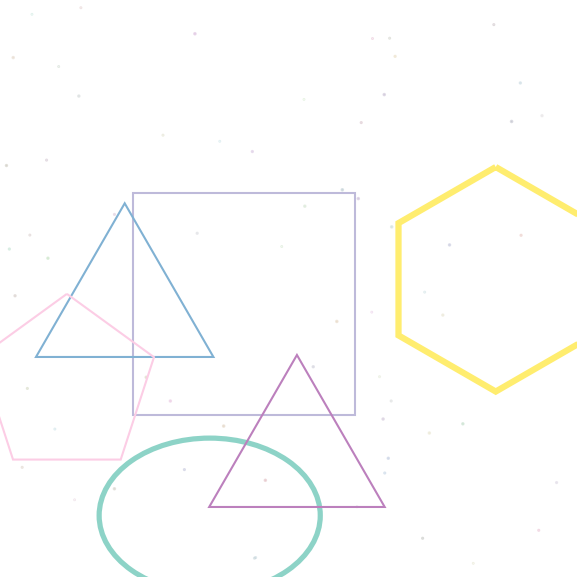[{"shape": "oval", "thickness": 2.5, "radius": 0.96, "center": [0.363, 0.106]}, {"shape": "square", "thickness": 1, "radius": 0.96, "center": [0.423, 0.473]}, {"shape": "triangle", "thickness": 1, "radius": 0.89, "center": [0.216, 0.47]}, {"shape": "pentagon", "thickness": 1, "radius": 0.79, "center": [0.116, 0.332]}, {"shape": "triangle", "thickness": 1, "radius": 0.88, "center": [0.514, 0.209]}, {"shape": "hexagon", "thickness": 3, "radius": 0.97, "center": [0.858, 0.516]}]